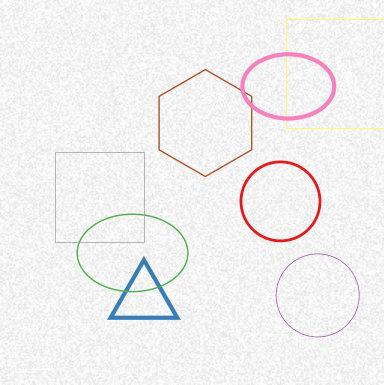[{"shape": "circle", "thickness": 2, "radius": 0.51, "center": [0.729, 0.477]}, {"shape": "triangle", "thickness": 3, "radius": 0.5, "center": [0.374, 0.225]}, {"shape": "oval", "thickness": 1, "radius": 0.72, "center": [0.344, 0.343]}, {"shape": "circle", "thickness": 0.5, "radius": 0.54, "center": [0.825, 0.233]}, {"shape": "square", "thickness": 0.5, "radius": 0.71, "center": [0.885, 0.809]}, {"shape": "hexagon", "thickness": 1, "radius": 0.69, "center": [0.533, 0.68]}, {"shape": "oval", "thickness": 3, "radius": 0.6, "center": [0.749, 0.776]}, {"shape": "square", "thickness": 0.5, "radius": 0.58, "center": [0.258, 0.488]}]